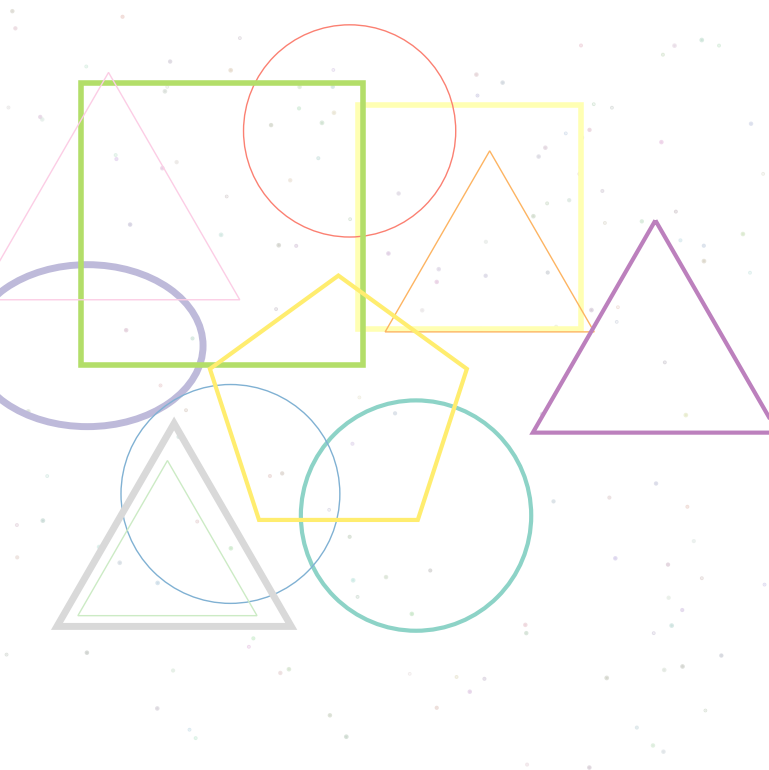[{"shape": "circle", "thickness": 1.5, "radius": 0.75, "center": [0.54, 0.33]}, {"shape": "square", "thickness": 2, "radius": 0.73, "center": [0.609, 0.718]}, {"shape": "oval", "thickness": 2.5, "radius": 0.75, "center": [0.113, 0.551]}, {"shape": "circle", "thickness": 0.5, "radius": 0.69, "center": [0.454, 0.83]}, {"shape": "circle", "thickness": 0.5, "radius": 0.71, "center": [0.299, 0.359]}, {"shape": "triangle", "thickness": 0.5, "radius": 0.78, "center": [0.636, 0.647]}, {"shape": "square", "thickness": 2, "radius": 0.92, "center": [0.288, 0.709]}, {"shape": "triangle", "thickness": 0.5, "radius": 0.98, "center": [0.141, 0.709]}, {"shape": "triangle", "thickness": 2.5, "radius": 0.88, "center": [0.226, 0.274]}, {"shape": "triangle", "thickness": 1.5, "radius": 0.92, "center": [0.851, 0.53]}, {"shape": "triangle", "thickness": 0.5, "radius": 0.67, "center": [0.217, 0.268]}, {"shape": "pentagon", "thickness": 1.5, "radius": 0.88, "center": [0.439, 0.467]}]